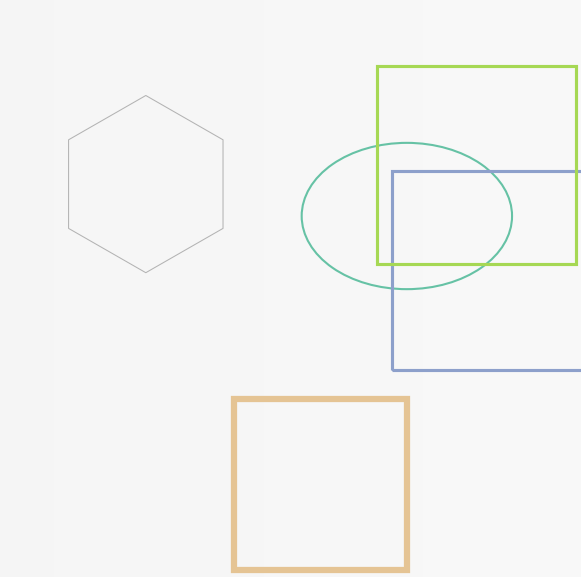[{"shape": "oval", "thickness": 1, "radius": 0.9, "center": [0.7, 0.625]}, {"shape": "square", "thickness": 1.5, "radius": 0.86, "center": [0.847, 0.53]}, {"shape": "square", "thickness": 1.5, "radius": 0.86, "center": [0.82, 0.713]}, {"shape": "square", "thickness": 3, "radius": 0.74, "center": [0.551, 0.161]}, {"shape": "hexagon", "thickness": 0.5, "radius": 0.77, "center": [0.251, 0.68]}]